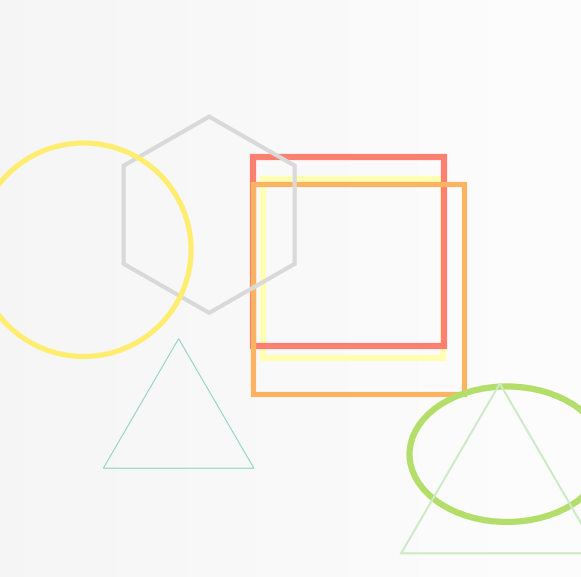[{"shape": "triangle", "thickness": 0.5, "radius": 0.75, "center": [0.307, 0.263]}, {"shape": "square", "thickness": 3, "radius": 0.78, "center": [0.608, 0.534]}, {"shape": "square", "thickness": 3, "radius": 0.82, "center": [0.599, 0.564]}, {"shape": "square", "thickness": 2.5, "radius": 0.91, "center": [0.617, 0.499]}, {"shape": "oval", "thickness": 3, "radius": 0.84, "center": [0.872, 0.213]}, {"shape": "hexagon", "thickness": 2, "radius": 0.85, "center": [0.36, 0.627]}, {"shape": "triangle", "thickness": 1, "radius": 0.98, "center": [0.86, 0.139]}, {"shape": "circle", "thickness": 2.5, "radius": 0.92, "center": [0.144, 0.567]}]